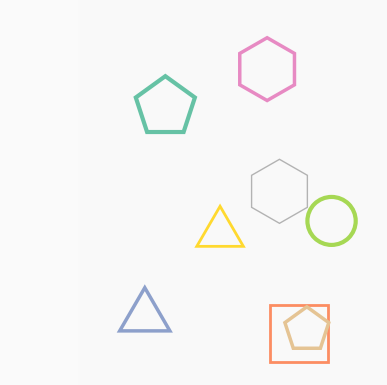[{"shape": "pentagon", "thickness": 3, "radius": 0.4, "center": [0.427, 0.722]}, {"shape": "square", "thickness": 2, "radius": 0.37, "center": [0.772, 0.134]}, {"shape": "triangle", "thickness": 2.5, "radius": 0.37, "center": [0.374, 0.178]}, {"shape": "hexagon", "thickness": 2.5, "radius": 0.41, "center": [0.689, 0.82]}, {"shape": "circle", "thickness": 3, "radius": 0.31, "center": [0.856, 0.426]}, {"shape": "triangle", "thickness": 2, "radius": 0.35, "center": [0.568, 0.395]}, {"shape": "pentagon", "thickness": 2.5, "radius": 0.3, "center": [0.792, 0.144]}, {"shape": "hexagon", "thickness": 1, "radius": 0.42, "center": [0.721, 0.503]}]